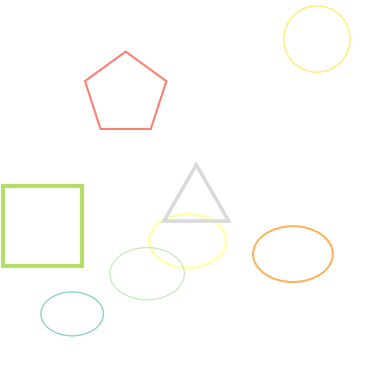[{"shape": "oval", "thickness": 1, "radius": 0.41, "center": [0.187, 0.185]}, {"shape": "oval", "thickness": 2, "radius": 0.5, "center": [0.488, 0.374]}, {"shape": "pentagon", "thickness": 1.5, "radius": 0.56, "center": [0.326, 0.755]}, {"shape": "oval", "thickness": 1.5, "radius": 0.52, "center": [0.761, 0.34]}, {"shape": "square", "thickness": 3, "radius": 0.52, "center": [0.111, 0.412]}, {"shape": "triangle", "thickness": 2.5, "radius": 0.49, "center": [0.51, 0.474]}, {"shape": "oval", "thickness": 1, "radius": 0.48, "center": [0.382, 0.289]}, {"shape": "circle", "thickness": 1, "radius": 0.43, "center": [0.823, 0.899]}]